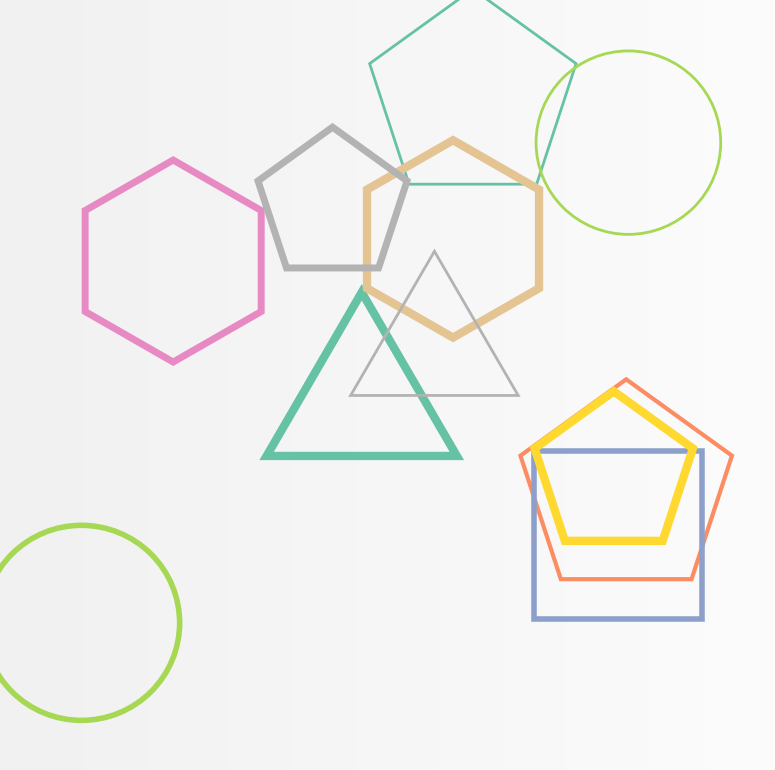[{"shape": "triangle", "thickness": 3, "radius": 0.71, "center": [0.467, 0.479]}, {"shape": "pentagon", "thickness": 1, "radius": 0.7, "center": [0.61, 0.874]}, {"shape": "pentagon", "thickness": 1.5, "radius": 0.72, "center": [0.808, 0.364]}, {"shape": "square", "thickness": 2, "radius": 0.54, "center": [0.798, 0.305]}, {"shape": "hexagon", "thickness": 2.5, "radius": 0.66, "center": [0.223, 0.661]}, {"shape": "circle", "thickness": 1, "radius": 0.6, "center": [0.811, 0.815]}, {"shape": "circle", "thickness": 2, "radius": 0.63, "center": [0.105, 0.191]}, {"shape": "pentagon", "thickness": 3, "radius": 0.54, "center": [0.792, 0.384]}, {"shape": "hexagon", "thickness": 3, "radius": 0.64, "center": [0.585, 0.69]}, {"shape": "pentagon", "thickness": 2.5, "radius": 0.51, "center": [0.429, 0.734]}, {"shape": "triangle", "thickness": 1, "radius": 0.62, "center": [0.561, 0.549]}]